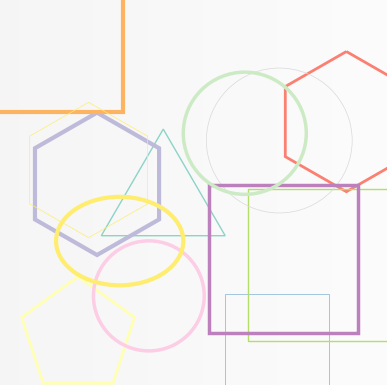[{"shape": "triangle", "thickness": 1, "radius": 0.92, "center": [0.421, 0.48]}, {"shape": "pentagon", "thickness": 2, "radius": 0.77, "center": [0.201, 0.128]}, {"shape": "hexagon", "thickness": 3, "radius": 0.92, "center": [0.25, 0.523]}, {"shape": "hexagon", "thickness": 2, "radius": 0.91, "center": [0.894, 0.684]}, {"shape": "square", "thickness": 0.5, "radius": 0.67, "center": [0.715, 0.102]}, {"shape": "square", "thickness": 3, "radius": 0.82, "center": [0.154, 0.873]}, {"shape": "square", "thickness": 1, "radius": 0.98, "center": [0.836, 0.312]}, {"shape": "circle", "thickness": 2.5, "radius": 0.71, "center": [0.384, 0.231]}, {"shape": "circle", "thickness": 0.5, "radius": 0.94, "center": [0.721, 0.635]}, {"shape": "square", "thickness": 2.5, "radius": 0.96, "center": [0.731, 0.327]}, {"shape": "circle", "thickness": 2.5, "radius": 0.79, "center": [0.632, 0.654]}, {"shape": "hexagon", "thickness": 0.5, "radius": 0.88, "center": [0.229, 0.558]}, {"shape": "oval", "thickness": 3, "radius": 0.82, "center": [0.309, 0.374]}]